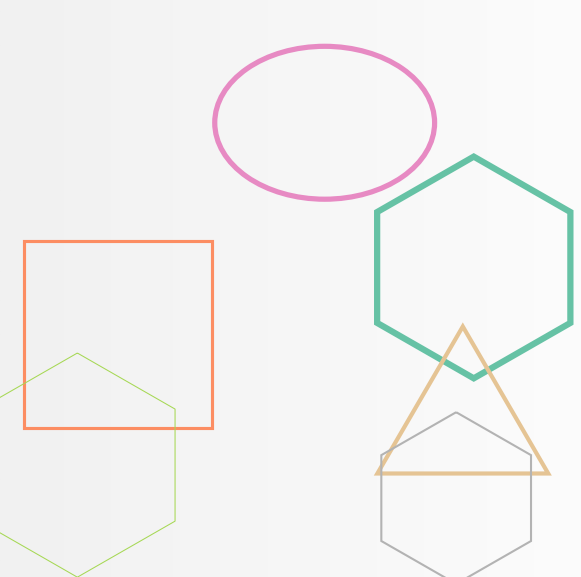[{"shape": "hexagon", "thickness": 3, "radius": 0.96, "center": [0.815, 0.536]}, {"shape": "square", "thickness": 1.5, "radius": 0.81, "center": [0.202, 0.421]}, {"shape": "oval", "thickness": 2.5, "radius": 0.95, "center": [0.559, 0.787]}, {"shape": "hexagon", "thickness": 0.5, "radius": 0.97, "center": [0.133, 0.194]}, {"shape": "triangle", "thickness": 2, "radius": 0.85, "center": [0.796, 0.264]}, {"shape": "hexagon", "thickness": 1, "radius": 0.74, "center": [0.785, 0.137]}]